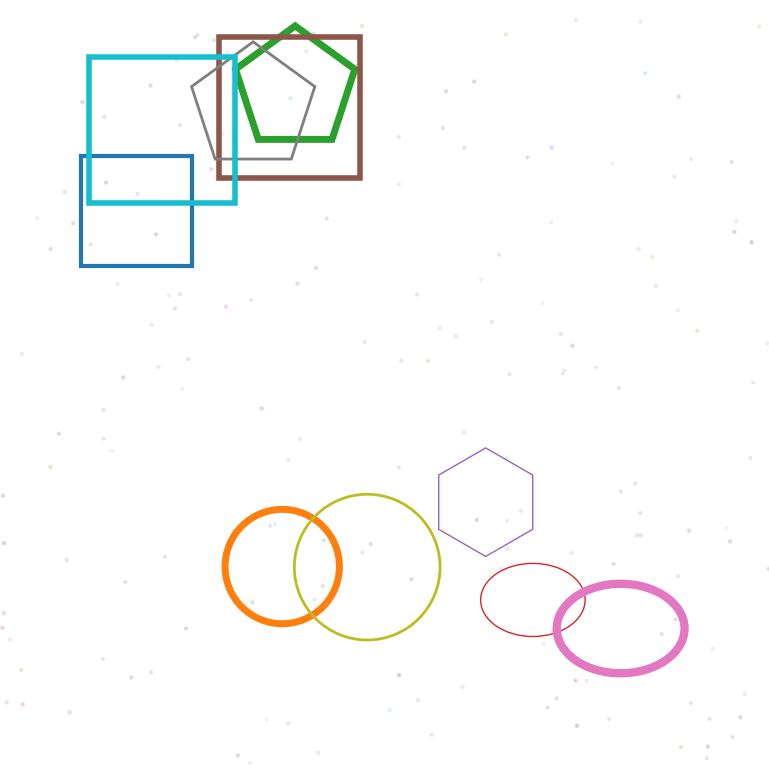[{"shape": "square", "thickness": 1.5, "radius": 0.36, "center": [0.177, 0.726]}, {"shape": "circle", "thickness": 2.5, "radius": 0.37, "center": [0.367, 0.264]}, {"shape": "pentagon", "thickness": 2.5, "radius": 0.41, "center": [0.383, 0.885]}, {"shape": "oval", "thickness": 0.5, "radius": 0.34, "center": [0.692, 0.221]}, {"shape": "hexagon", "thickness": 0.5, "radius": 0.35, "center": [0.631, 0.348]}, {"shape": "square", "thickness": 2, "radius": 0.46, "center": [0.376, 0.86]}, {"shape": "oval", "thickness": 3, "radius": 0.42, "center": [0.806, 0.184]}, {"shape": "pentagon", "thickness": 1, "radius": 0.42, "center": [0.329, 0.862]}, {"shape": "circle", "thickness": 1, "radius": 0.47, "center": [0.477, 0.263]}, {"shape": "square", "thickness": 2, "radius": 0.47, "center": [0.21, 0.832]}]